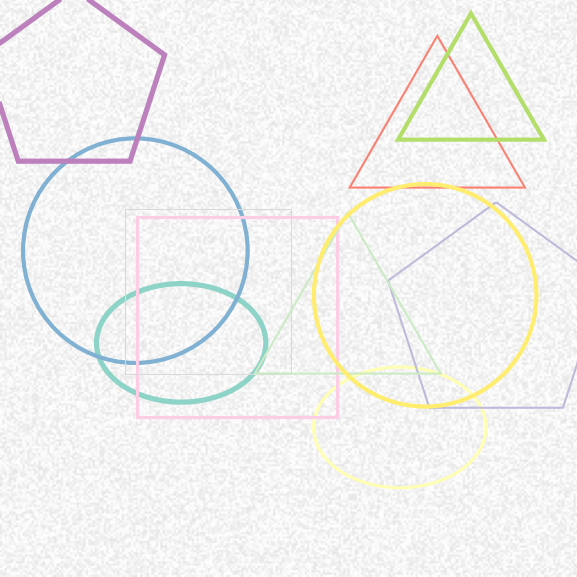[{"shape": "oval", "thickness": 2.5, "radius": 0.73, "center": [0.314, 0.405]}, {"shape": "oval", "thickness": 1.5, "radius": 0.75, "center": [0.692, 0.259]}, {"shape": "pentagon", "thickness": 1, "radius": 0.98, "center": [0.859, 0.452]}, {"shape": "triangle", "thickness": 1, "radius": 0.88, "center": [0.757, 0.762]}, {"shape": "circle", "thickness": 2, "radius": 0.97, "center": [0.234, 0.565]}, {"shape": "triangle", "thickness": 2, "radius": 0.73, "center": [0.816, 0.83]}, {"shape": "square", "thickness": 1.5, "radius": 0.87, "center": [0.41, 0.451]}, {"shape": "square", "thickness": 0.5, "radius": 0.72, "center": [0.36, 0.494]}, {"shape": "pentagon", "thickness": 2.5, "radius": 0.82, "center": [0.128, 0.853]}, {"shape": "triangle", "thickness": 1, "radius": 0.93, "center": [0.602, 0.445]}, {"shape": "circle", "thickness": 2, "radius": 0.96, "center": [0.736, 0.488]}]